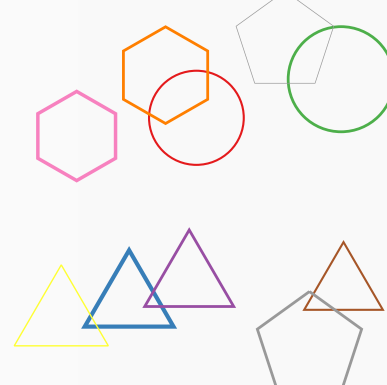[{"shape": "circle", "thickness": 1.5, "radius": 0.61, "center": [0.507, 0.694]}, {"shape": "triangle", "thickness": 3, "radius": 0.66, "center": [0.333, 0.218]}, {"shape": "circle", "thickness": 2, "radius": 0.68, "center": [0.88, 0.794]}, {"shape": "triangle", "thickness": 2, "radius": 0.66, "center": [0.488, 0.27]}, {"shape": "hexagon", "thickness": 2, "radius": 0.63, "center": [0.427, 0.805]}, {"shape": "triangle", "thickness": 1, "radius": 0.7, "center": [0.158, 0.172]}, {"shape": "triangle", "thickness": 1.5, "radius": 0.59, "center": [0.887, 0.254]}, {"shape": "hexagon", "thickness": 2.5, "radius": 0.58, "center": [0.198, 0.647]}, {"shape": "pentagon", "thickness": 2, "radius": 0.71, "center": [0.799, 0.101]}, {"shape": "pentagon", "thickness": 0.5, "radius": 0.66, "center": [0.735, 0.891]}]